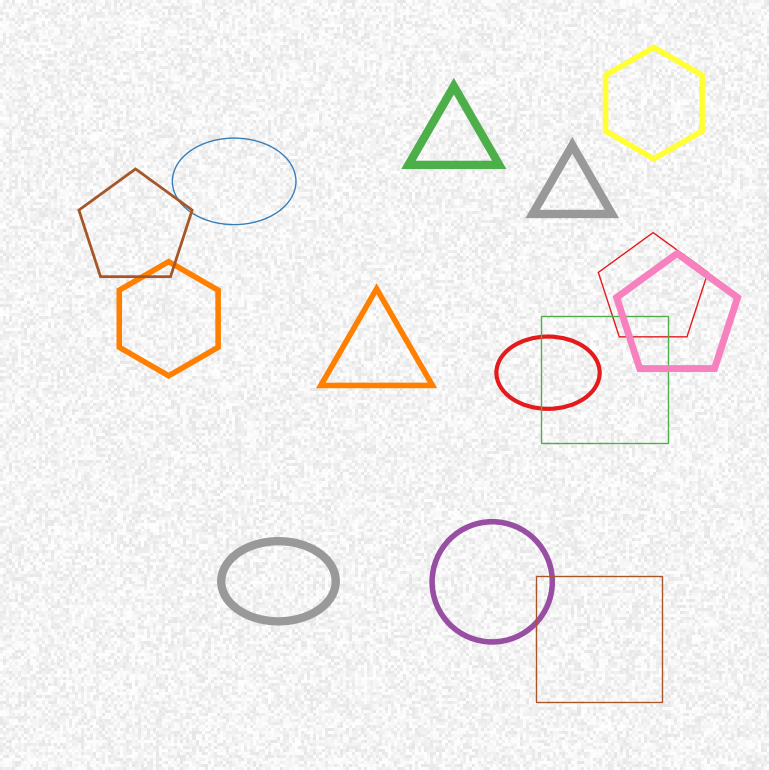[{"shape": "pentagon", "thickness": 0.5, "radius": 0.37, "center": [0.848, 0.623]}, {"shape": "oval", "thickness": 1.5, "radius": 0.34, "center": [0.712, 0.516]}, {"shape": "oval", "thickness": 0.5, "radius": 0.4, "center": [0.304, 0.764]}, {"shape": "square", "thickness": 0.5, "radius": 0.41, "center": [0.785, 0.507]}, {"shape": "triangle", "thickness": 3, "radius": 0.34, "center": [0.589, 0.82]}, {"shape": "circle", "thickness": 2, "radius": 0.39, "center": [0.639, 0.244]}, {"shape": "hexagon", "thickness": 2, "radius": 0.37, "center": [0.219, 0.586]}, {"shape": "triangle", "thickness": 2, "radius": 0.42, "center": [0.489, 0.541]}, {"shape": "hexagon", "thickness": 2, "radius": 0.36, "center": [0.849, 0.866]}, {"shape": "pentagon", "thickness": 1, "radius": 0.39, "center": [0.176, 0.703]}, {"shape": "square", "thickness": 0.5, "radius": 0.41, "center": [0.777, 0.17]}, {"shape": "pentagon", "thickness": 2.5, "radius": 0.41, "center": [0.879, 0.588]}, {"shape": "triangle", "thickness": 3, "radius": 0.3, "center": [0.743, 0.752]}, {"shape": "oval", "thickness": 3, "radius": 0.37, "center": [0.362, 0.245]}]